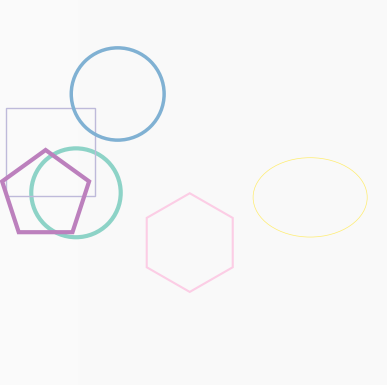[{"shape": "circle", "thickness": 3, "radius": 0.58, "center": [0.196, 0.499]}, {"shape": "square", "thickness": 1, "radius": 0.57, "center": [0.13, 0.604]}, {"shape": "circle", "thickness": 2.5, "radius": 0.6, "center": [0.304, 0.756]}, {"shape": "hexagon", "thickness": 1.5, "radius": 0.64, "center": [0.49, 0.37]}, {"shape": "pentagon", "thickness": 3, "radius": 0.59, "center": [0.118, 0.492]}, {"shape": "oval", "thickness": 0.5, "radius": 0.74, "center": [0.8, 0.487]}]